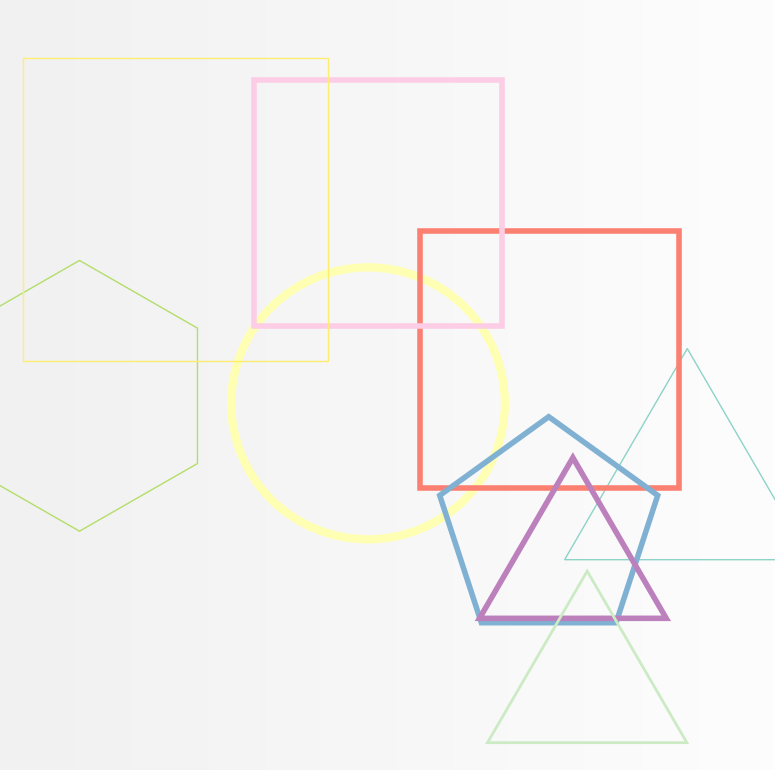[{"shape": "triangle", "thickness": 0.5, "radius": 0.91, "center": [0.887, 0.365]}, {"shape": "circle", "thickness": 3, "radius": 0.88, "center": [0.475, 0.476]}, {"shape": "square", "thickness": 2, "radius": 0.84, "center": [0.709, 0.533]}, {"shape": "pentagon", "thickness": 2, "radius": 0.74, "center": [0.708, 0.311]}, {"shape": "hexagon", "thickness": 0.5, "radius": 0.88, "center": [0.103, 0.486]}, {"shape": "square", "thickness": 2, "radius": 0.8, "center": [0.488, 0.736]}, {"shape": "triangle", "thickness": 2, "radius": 0.7, "center": [0.739, 0.267]}, {"shape": "triangle", "thickness": 1, "radius": 0.74, "center": [0.758, 0.11]}, {"shape": "square", "thickness": 0.5, "radius": 0.98, "center": [0.226, 0.728]}]